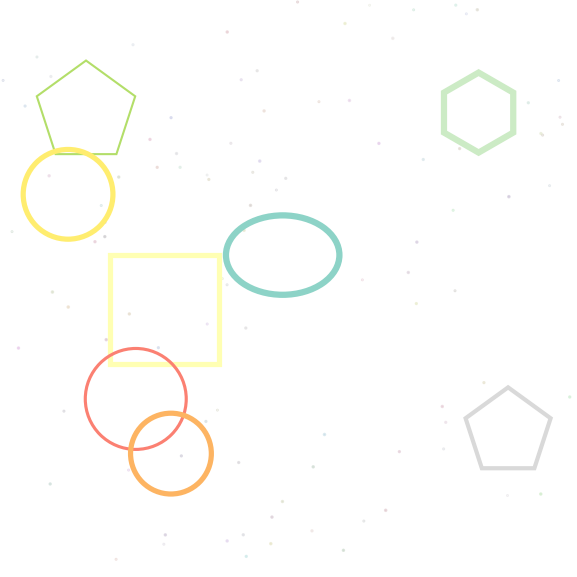[{"shape": "oval", "thickness": 3, "radius": 0.49, "center": [0.49, 0.557]}, {"shape": "square", "thickness": 2.5, "radius": 0.47, "center": [0.285, 0.463]}, {"shape": "circle", "thickness": 1.5, "radius": 0.44, "center": [0.235, 0.308]}, {"shape": "circle", "thickness": 2.5, "radius": 0.35, "center": [0.296, 0.214]}, {"shape": "pentagon", "thickness": 1, "radius": 0.45, "center": [0.149, 0.805]}, {"shape": "pentagon", "thickness": 2, "radius": 0.39, "center": [0.88, 0.251]}, {"shape": "hexagon", "thickness": 3, "radius": 0.35, "center": [0.829, 0.804]}, {"shape": "circle", "thickness": 2.5, "radius": 0.39, "center": [0.118, 0.663]}]